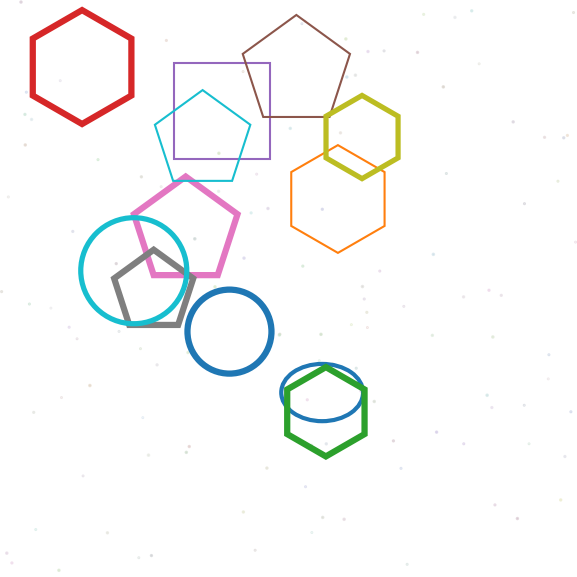[{"shape": "circle", "thickness": 3, "radius": 0.36, "center": [0.397, 0.425]}, {"shape": "oval", "thickness": 2, "radius": 0.35, "center": [0.558, 0.319]}, {"shape": "hexagon", "thickness": 1, "radius": 0.47, "center": [0.585, 0.655]}, {"shape": "hexagon", "thickness": 3, "radius": 0.39, "center": [0.564, 0.286]}, {"shape": "hexagon", "thickness": 3, "radius": 0.49, "center": [0.142, 0.883]}, {"shape": "square", "thickness": 1, "radius": 0.42, "center": [0.384, 0.807]}, {"shape": "pentagon", "thickness": 1, "radius": 0.49, "center": [0.513, 0.876]}, {"shape": "pentagon", "thickness": 3, "radius": 0.47, "center": [0.322, 0.599]}, {"shape": "pentagon", "thickness": 3, "radius": 0.36, "center": [0.266, 0.495]}, {"shape": "hexagon", "thickness": 2.5, "radius": 0.36, "center": [0.627, 0.762]}, {"shape": "pentagon", "thickness": 1, "radius": 0.43, "center": [0.351, 0.756]}, {"shape": "circle", "thickness": 2.5, "radius": 0.46, "center": [0.232, 0.53]}]